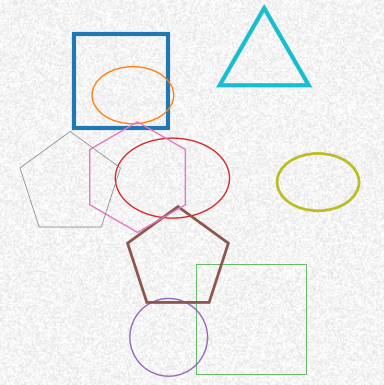[{"shape": "square", "thickness": 3, "radius": 0.61, "center": [0.315, 0.789]}, {"shape": "oval", "thickness": 1, "radius": 0.53, "center": [0.345, 0.753]}, {"shape": "square", "thickness": 0.5, "radius": 0.72, "center": [0.652, 0.171]}, {"shape": "oval", "thickness": 1, "radius": 0.74, "center": [0.448, 0.537]}, {"shape": "circle", "thickness": 1, "radius": 0.5, "center": [0.438, 0.124]}, {"shape": "pentagon", "thickness": 2, "radius": 0.69, "center": [0.462, 0.326]}, {"shape": "hexagon", "thickness": 1, "radius": 0.72, "center": [0.357, 0.54]}, {"shape": "pentagon", "thickness": 0.5, "radius": 0.69, "center": [0.182, 0.521]}, {"shape": "oval", "thickness": 2, "radius": 0.53, "center": [0.826, 0.527]}, {"shape": "triangle", "thickness": 3, "radius": 0.67, "center": [0.686, 0.845]}]